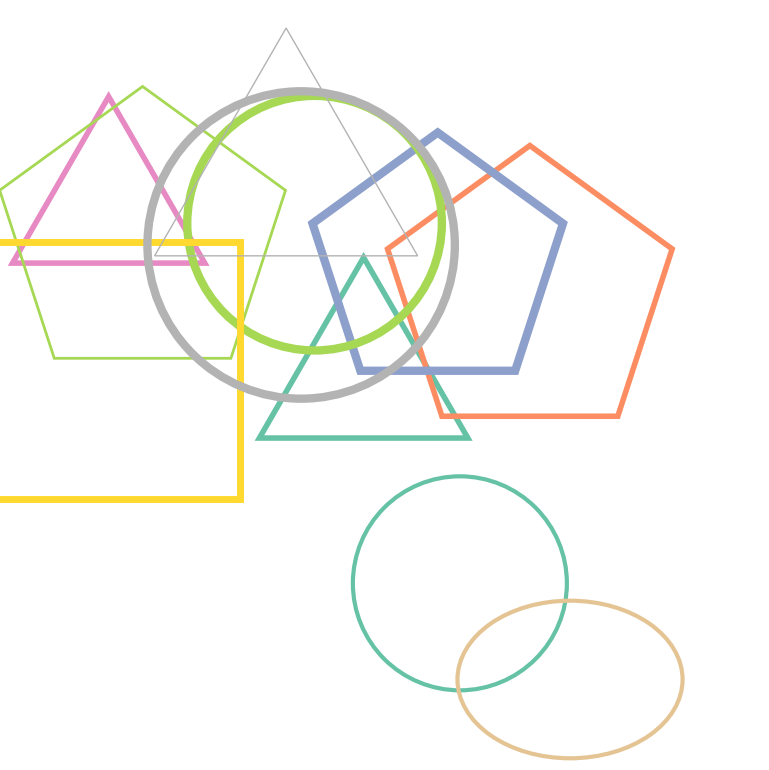[{"shape": "circle", "thickness": 1.5, "radius": 0.69, "center": [0.597, 0.242]}, {"shape": "triangle", "thickness": 2, "radius": 0.78, "center": [0.472, 0.509]}, {"shape": "pentagon", "thickness": 2, "radius": 0.97, "center": [0.688, 0.617]}, {"shape": "pentagon", "thickness": 3, "radius": 0.86, "center": [0.569, 0.657]}, {"shape": "triangle", "thickness": 2, "radius": 0.72, "center": [0.141, 0.73]}, {"shape": "circle", "thickness": 3, "radius": 0.83, "center": [0.409, 0.71]}, {"shape": "pentagon", "thickness": 1, "radius": 0.98, "center": [0.185, 0.693]}, {"shape": "square", "thickness": 2.5, "radius": 0.83, "center": [0.145, 0.519]}, {"shape": "oval", "thickness": 1.5, "radius": 0.73, "center": [0.74, 0.118]}, {"shape": "circle", "thickness": 3, "radius": 1.0, "center": [0.391, 0.682]}, {"shape": "triangle", "thickness": 0.5, "radius": 0.99, "center": [0.372, 0.766]}]